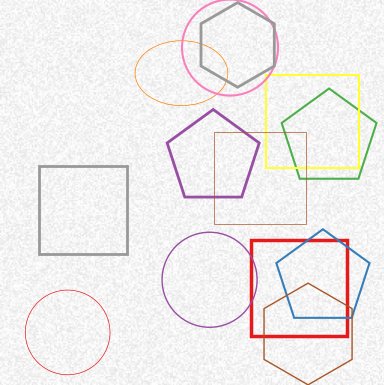[{"shape": "square", "thickness": 2.5, "radius": 0.62, "center": [0.776, 0.252]}, {"shape": "circle", "thickness": 0.5, "radius": 0.55, "center": [0.176, 0.137]}, {"shape": "pentagon", "thickness": 1.5, "radius": 0.64, "center": [0.839, 0.277]}, {"shape": "pentagon", "thickness": 1.5, "radius": 0.65, "center": [0.855, 0.641]}, {"shape": "circle", "thickness": 1, "radius": 0.62, "center": [0.544, 0.273]}, {"shape": "pentagon", "thickness": 2, "radius": 0.63, "center": [0.554, 0.59]}, {"shape": "oval", "thickness": 0.5, "radius": 0.6, "center": [0.471, 0.81]}, {"shape": "square", "thickness": 1.5, "radius": 0.61, "center": [0.811, 0.684]}, {"shape": "square", "thickness": 0.5, "radius": 0.6, "center": [0.675, 0.539]}, {"shape": "hexagon", "thickness": 1, "radius": 0.66, "center": [0.8, 0.132]}, {"shape": "circle", "thickness": 1.5, "radius": 0.62, "center": [0.597, 0.877]}, {"shape": "hexagon", "thickness": 2, "radius": 0.55, "center": [0.617, 0.883]}, {"shape": "square", "thickness": 2, "radius": 0.57, "center": [0.216, 0.455]}]